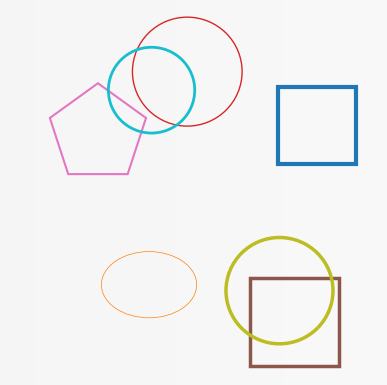[{"shape": "square", "thickness": 3, "radius": 0.5, "center": [0.817, 0.673]}, {"shape": "oval", "thickness": 0.5, "radius": 0.61, "center": [0.385, 0.26]}, {"shape": "circle", "thickness": 1, "radius": 0.71, "center": [0.483, 0.814]}, {"shape": "square", "thickness": 2.5, "radius": 0.57, "center": [0.76, 0.164]}, {"shape": "pentagon", "thickness": 1.5, "radius": 0.65, "center": [0.253, 0.653]}, {"shape": "circle", "thickness": 2.5, "radius": 0.69, "center": [0.721, 0.245]}, {"shape": "circle", "thickness": 2, "radius": 0.56, "center": [0.391, 0.766]}]